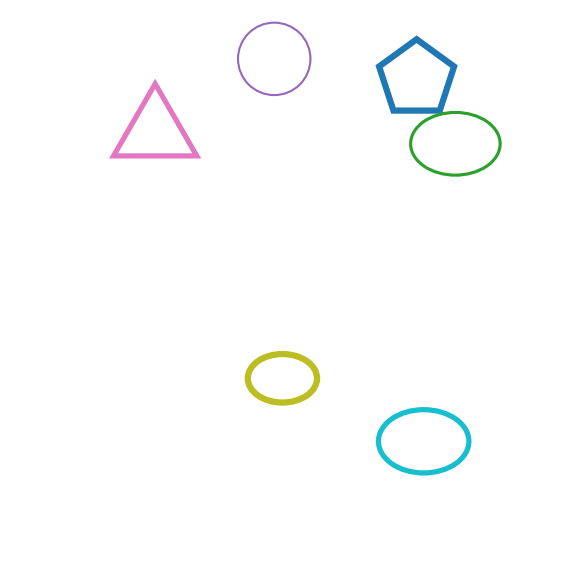[{"shape": "pentagon", "thickness": 3, "radius": 0.34, "center": [0.721, 0.863]}, {"shape": "oval", "thickness": 1.5, "radius": 0.39, "center": [0.789, 0.75]}, {"shape": "circle", "thickness": 1, "radius": 0.31, "center": [0.475, 0.897]}, {"shape": "triangle", "thickness": 2.5, "radius": 0.42, "center": [0.269, 0.771]}, {"shape": "oval", "thickness": 3, "radius": 0.3, "center": [0.489, 0.344]}, {"shape": "oval", "thickness": 2.5, "radius": 0.39, "center": [0.734, 0.235]}]